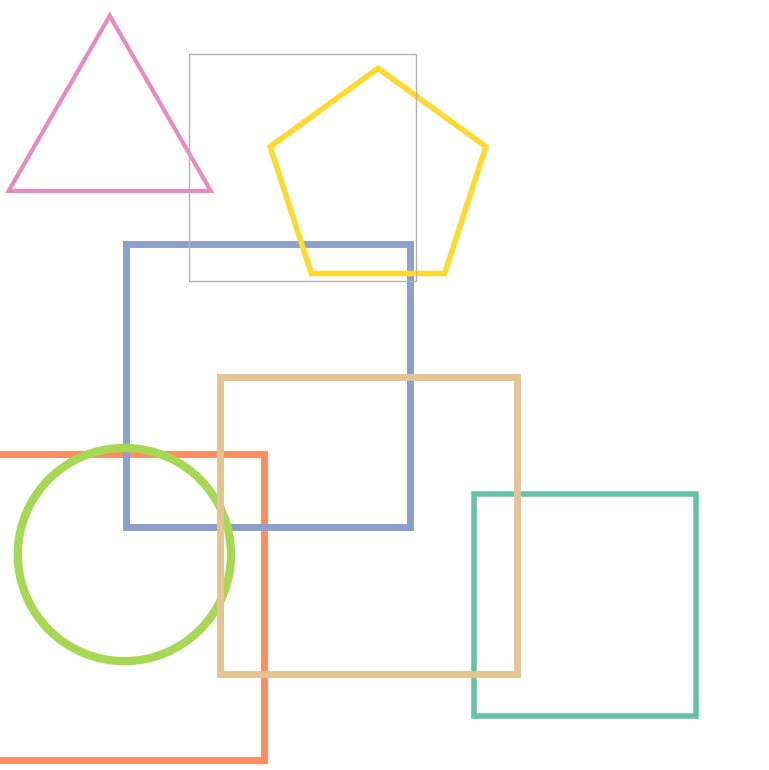[{"shape": "square", "thickness": 2, "radius": 0.72, "center": [0.759, 0.214]}, {"shape": "square", "thickness": 2.5, "radius": 0.99, "center": [0.144, 0.212]}, {"shape": "square", "thickness": 2.5, "radius": 0.92, "center": [0.348, 0.499]}, {"shape": "triangle", "thickness": 1.5, "radius": 0.76, "center": [0.143, 0.828]}, {"shape": "circle", "thickness": 3, "radius": 0.69, "center": [0.162, 0.28]}, {"shape": "pentagon", "thickness": 2, "radius": 0.74, "center": [0.491, 0.764]}, {"shape": "square", "thickness": 2.5, "radius": 0.96, "center": [0.478, 0.318]}, {"shape": "square", "thickness": 0.5, "radius": 0.74, "center": [0.393, 0.782]}]